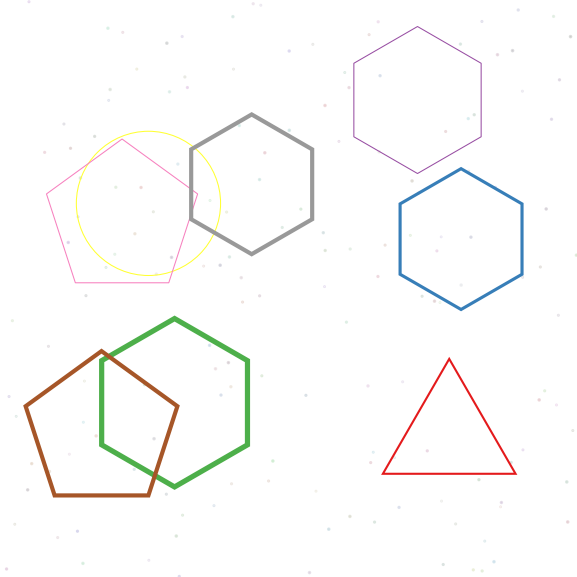[{"shape": "triangle", "thickness": 1, "radius": 0.66, "center": [0.778, 0.245]}, {"shape": "hexagon", "thickness": 1.5, "radius": 0.61, "center": [0.798, 0.585]}, {"shape": "hexagon", "thickness": 2.5, "radius": 0.73, "center": [0.302, 0.302]}, {"shape": "hexagon", "thickness": 0.5, "radius": 0.64, "center": [0.723, 0.826]}, {"shape": "circle", "thickness": 0.5, "radius": 0.62, "center": [0.257, 0.647]}, {"shape": "pentagon", "thickness": 2, "radius": 0.69, "center": [0.176, 0.253]}, {"shape": "pentagon", "thickness": 0.5, "radius": 0.69, "center": [0.211, 0.621]}, {"shape": "hexagon", "thickness": 2, "radius": 0.6, "center": [0.436, 0.68]}]